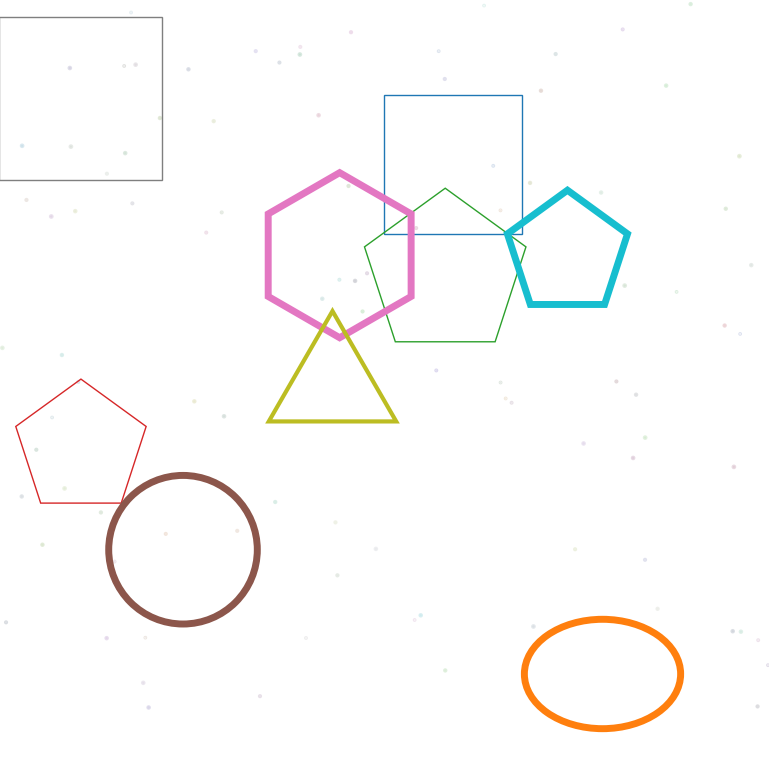[{"shape": "square", "thickness": 0.5, "radius": 0.45, "center": [0.588, 0.786]}, {"shape": "oval", "thickness": 2.5, "radius": 0.51, "center": [0.782, 0.125]}, {"shape": "pentagon", "thickness": 0.5, "radius": 0.55, "center": [0.578, 0.645]}, {"shape": "pentagon", "thickness": 0.5, "radius": 0.45, "center": [0.105, 0.419]}, {"shape": "circle", "thickness": 2.5, "radius": 0.48, "center": [0.238, 0.286]}, {"shape": "hexagon", "thickness": 2.5, "radius": 0.54, "center": [0.441, 0.669]}, {"shape": "square", "thickness": 0.5, "radius": 0.53, "center": [0.105, 0.872]}, {"shape": "triangle", "thickness": 1.5, "radius": 0.48, "center": [0.432, 0.5]}, {"shape": "pentagon", "thickness": 2.5, "radius": 0.41, "center": [0.737, 0.671]}]